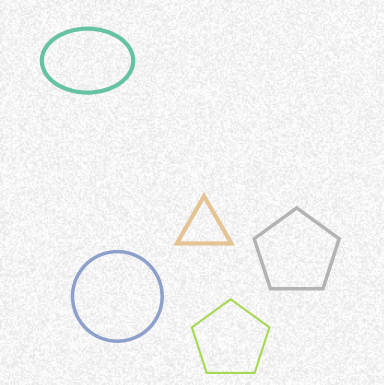[{"shape": "oval", "thickness": 3, "radius": 0.59, "center": [0.227, 0.843]}, {"shape": "circle", "thickness": 2.5, "radius": 0.58, "center": [0.305, 0.23]}, {"shape": "pentagon", "thickness": 1.5, "radius": 0.53, "center": [0.599, 0.117]}, {"shape": "triangle", "thickness": 3, "radius": 0.41, "center": [0.53, 0.409]}, {"shape": "pentagon", "thickness": 2.5, "radius": 0.58, "center": [0.771, 0.344]}]